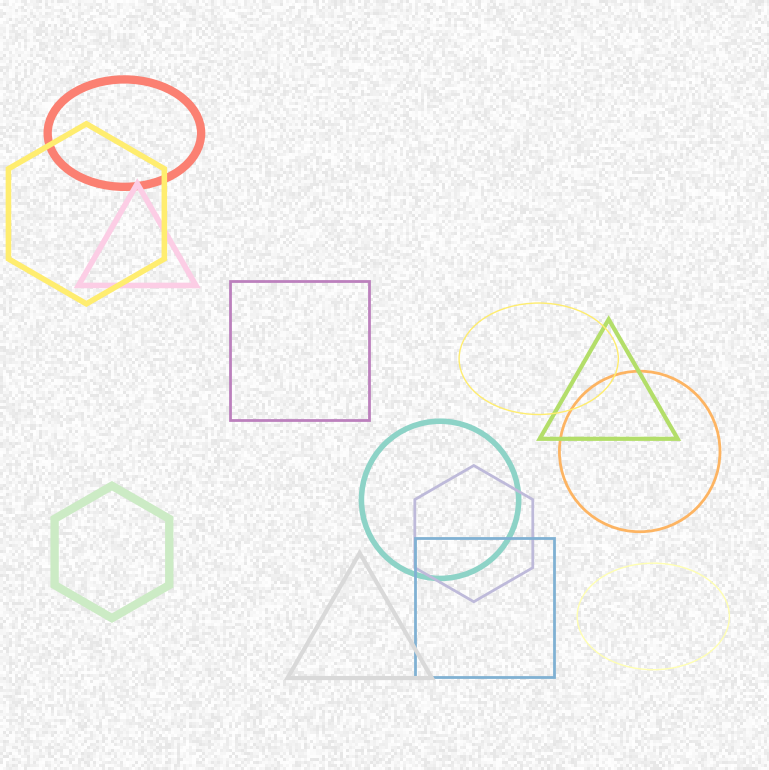[{"shape": "circle", "thickness": 2, "radius": 0.51, "center": [0.571, 0.351]}, {"shape": "oval", "thickness": 0.5, "radius": 0.49, "center": [0.848, 0.199]}, {"shape": "hexagon", "thickness": 1, "radius": 0.44, "center": [0.615, 0.307]}, {"shape": "oval", "thickness": 3, "radius": 0.5, "center": [0.162, 0.827]}, {"shape": "square", "thickness": 1, "radius": 0.45, "center": [0.63, 0.211]}, {"shape": "circle", "thickness": 1, "radius": 0.52, "center": [0.831, 0.414]}, {"shape": "triangle", "thickness": 1.5, "radius": 0.52, "center": [0.791, 0.482]}, {"shape": "triangle", "thickness": 2, "radius": 0.44, "center": [0.178, 0.673]}, {"shape": "triangle", "thickness": 1.5, "radius": 0.54, "center": [0.467, 0.174]}, {"shape": "square", "thickness": 1, "radius": 0.45, "center": [0.389, 0.545]}, {"shape": "hexagon", "thickness": 3, "radius": 0.43, "center": [0.145, 0.283]}, {"shape": "hexagon", "thickness": 2, "radius": 0.58, "center": [0.112, 0.722]}, {"shape": "oval", "thickness": 0.5, "radius": 0.52, "center": [0.7, 0.534]}]